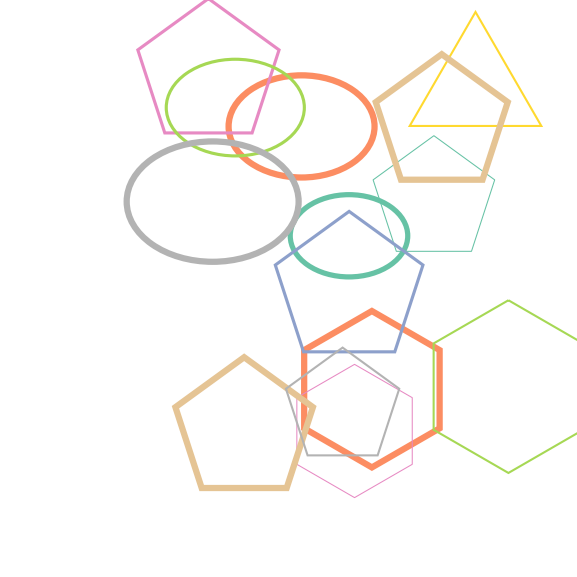[{"shape": "pentagon", "thickness": 0.5, "radius": 0.55, "center": [0.751, 0.653]}, {"shape": "oval", "thickness": 2.5, "radius": 0.51, "center": [0.604, 0.591]}, {"shape": "oval", "thickness": 3, "radius": 0.63, "center": [0.522, 0.78]}, {"shape": "hexagon", "thickness": 3, "radius": 0.68, "center": [0.644, 0.325]}, {"shape": "pentagon", "thickness": 1.5, "radius": 0.67, "center": [0.605, 0.499]}, {"shape": "pentagon", "thickness": 1.5, "radius": 0.64, "center": [0.361, 0.873]}, {"shape": "hexagon", "thickness": 0.5, "radius": 0.58, "center": [0.614, 0.253]}, {"shape": "hexagon", "thickness": 1, "radius": 0.75, "center": [0.88, 0.33]}, {"shape": "oval", "thickness": 1.5, "radius": 0.6, "center": [0.407, 0.813]}, {"shape": "triangle", "thickness": 1, "radius": 0.66, "center": [0.823, 0.847]}, {"shape": "pentagon", "thickness": 3, "radius": 0.6, "center": [0.765, 0.785]}, {"shape": "pentagon", "thickness": 3, "radius": 0.63, "center": [0.423, 0.255]}, {"shape": "pentagon", "thickness": 1, "radius": 0.52, "center": [0.593, 0.294]}, {"shape": "oval", "thickness": 3, "radius": 0.74, "center": [0.368, 0.65]}]